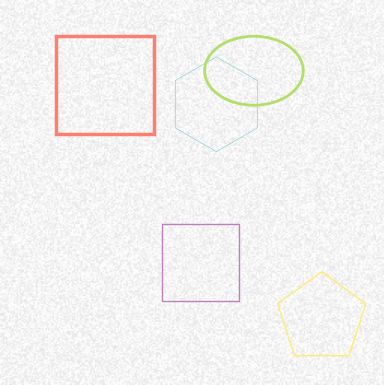[{"shape": "hexagon", "thickness": 0.5, "radius": 0.62, "center": [0.562, 0.729]}, {"shape": "square", "thickness": 2.5, "radius": 0.64, "center": [0.273, 0.779]}, {"shape": "oval", "thickness": 2, "radius": 0.64, "center": [0.66, 0.816]}, {"shape": "square", "thickness": 1, "radius": 0.5, "center": [0.521, 0.318]}, {"shape": "pentagon", "thickness": 1, "radius": 0.6, "center": [0.836, 0.174]}]